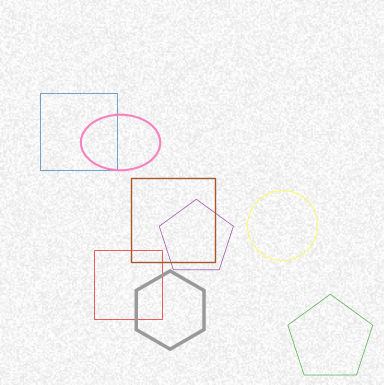[{"shape": "square", "thickness": 0.5, "radius": 0.44, "center": [0.334, 0.261]}, {"shape": "square", "thickness": 0.5, "radius": 0.5, "center": [0.203, 0.658]}, {"shape": "pentagon", "thickness": 0.5, "radius": 0.58, "center": [0.858, 0.12]}, {"shape": "pentagon", "thickness": 0.5, "radius": 0.51, "center": [0.51, 0.381]}, {"shape": "circle", "thickness": 0.5, "radius": 0.45, "center": [0.734, 0.414]}, {"shape": "square", "thickness": 1, "radius": 0.54, "center": [0.449, 0.429]}, {"shape": "oval", "thickness": 1.5, "radius": 0.52, "center": [0.313, 0.63]}, {"shape": "hexagon", "thickness": 2.5, "radius": 0.51, "center": [0.442, 0.195]}]